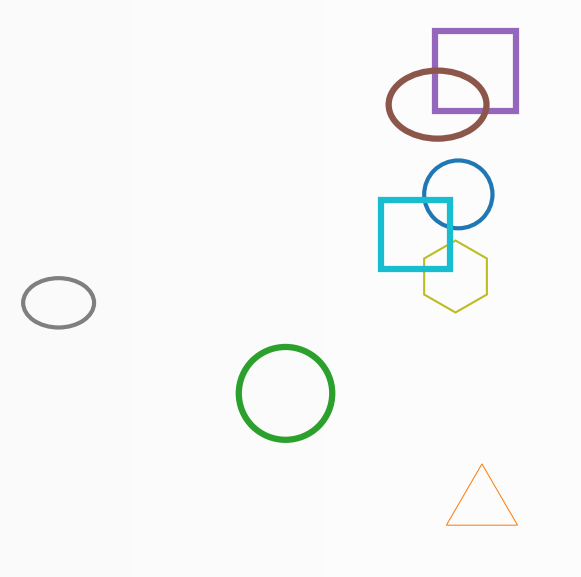[{"shape": "circle", "thickness": 2, "radius": 0.29, "center": [0.789, 0.663]}, {"shape": "triangle", "thickness": 0.5, "radius": 0.35, "center": [0.829, 0.125]}, {"shape": "circle", "thickness": 3, "radius": 0.4, "center": [0.491, 0.318]}, {"shape": "square", "thickness": 3, "radius": 0.35, "center": [0.819, 0.876]}, {"shape": "oval", "thickness": 3, "radius": 0.42, "center": [0.753, 0.818]}, {"shape": "oval", "thickness": 2, "radius": 0.31, "center": [0.101, 0.475]}, {"shape": "hexagon", "thickness": 1, "radius": 0.31, "center": [0.784, 0.52]}, {"shape": "square", "thickness": 3, "radius": 0.3, "center": [0.715, 0.593]}]